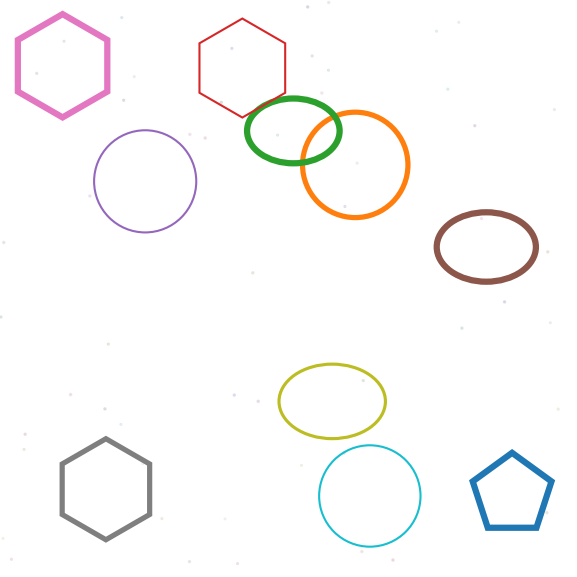[{"shape": "pentagon", "thickness": 3, "radius": 0.36, "center": [0.887, 0.143]}, {"shape": "circle", "thickness": 2.5, "radius": 0.46, "center": [0.615, 0.714]}, {"shape": "oval", "thickness": 3, "radius": 0.4, "center": [0.508, 0.772]}, {"shape": "hexagon", "thickness": 1, "radius": 0.43, "center": [0.42, 0.881]}, {"shape": "circle", "thickness": 1, "radius": 0.44, "center": [0.251, 0.685]}, {"shape": "oval", "thickness": 3, "radius": 0.43, "center": [0.842, 0.571]}, {"shape": "hexagon", "thickness": 3, "radius": 0.45, "center": [0.108, 0.885]}, {"shape": "hexagon", "thickness": 2.5, "radius": 0.44, "center": [0.183, 0.152]}, {"shape": "oval", "thickness": 1.5, "radius": 0.46, "center": [0.575, 0.304]}, {"shape": "circle", "thickness": 1, "radius": 0.44, "center": [0.64, 0.14]}]